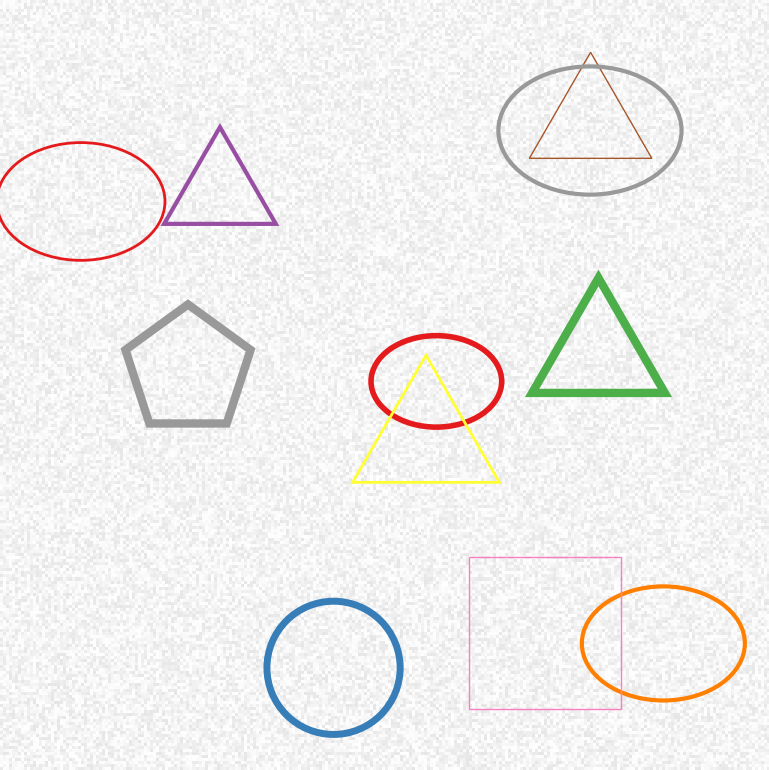[{"shape": "oval", "thickness": 1, "radius": 0.55, "center": [0.105, 0.738]}, {"shape": "oval", "thickness": 2, "radius": 0.42, "center": [0.567, 0.505]}, {"shape": "circle", "thickness": 2.5, "radius": 0.43, "center": [0.433, 0.133]}, {"shape": "triangle", "thickness": 3, "radius": 0.5, "center": [0.777, 0.539]}, {"shape": "triangle", "thickness": 1.5, "radius": 0.42, "center": [0.286, 0.751]}, {"shape": "oval", "thickness": 1.5, "radius": 0.53, "center": [0.862, 0.164]}, {"shape": "triangle", "thickness": 1, "radius": 0.55, "center": [0.553, 0.429]}, {"shape": "triangle", "thickness": 0.5, "radius": 0.46, "center": [0.767, 0.84]}, {"shape": "square", "thickness": 0.5, "radius": 0.49, "center": [0.708, 0.178]}, {"shape": "pentagon", "thickness": 3, "radius": 0.43, "center": [0.244, 0.519]}, {"shape": "oval", "thickness": 1.5, "radius": 0.59, "center": [0.766, 0.83]}]